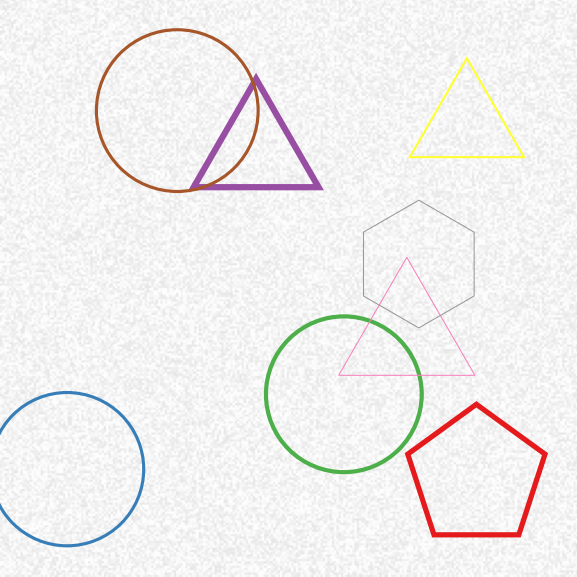[{"shape": "pentagon", "thickness": 2.5, "radius": 0.62, "center": [0.825, 0.174]}, {"shape": "circle", "thickness": 1.5, "radius": 0.66, "center": [0.116, 0.187]}, {"shape": "circle", "thickness": 2, "radius": 0.67, "center": [0.595, 0.316]}, {"shape": "triangle", "thickness": 3, "radius": 0.62, "center": [0.443, 0.737]}, {"shape": "triangle", "thickness": 1, "radius": 0.57, "center": [0.809, 0.784]}, {"shape": "circle", "thickness": 1.5, "radius": 0.7, "center": [0.307, 0.808]}, {"shape": "triangle", "thickness": 0.5, "radius": 0.68, "center": [0.704, 0.417]}, {"shape": "hexagon", "thickness": 0.5, "radius": 0.55, "center": [0.725, 0.542]}]